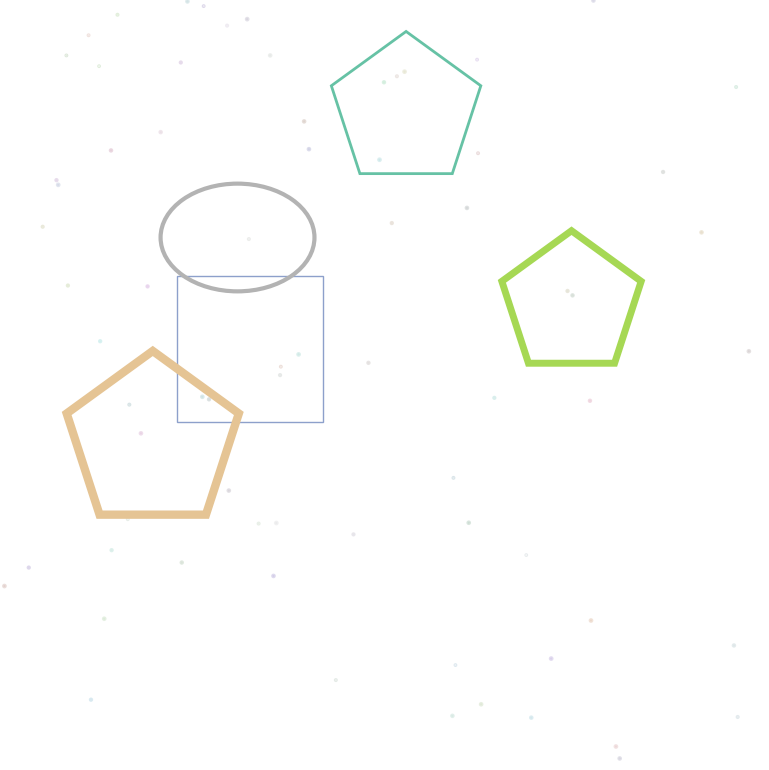[{"shape": "pentagon", "thickness": 1, "radius": 0.51, "center": [0.527, 0.857]}, {"shape": "square", "thickness": 0.5, "radius": 0.47, "center": [0.324, 0.547]}, {"shape": "pentagon", "thickness": 2.5, "radius": 0.48, "center": [0.742, 0.605]}, {"shape": "pentagon", "thickness": 3, "radius": 0.59, "center": [0.198, 0.427]}, {"shape": "oval", "thickness": 1.5, "radius": 0.5, "center": [0.308, 0.692]}]